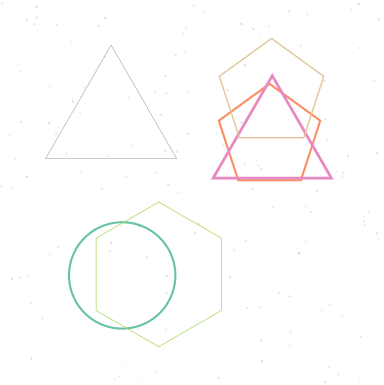[{"shape": "circle", "thickness": 1.5, "radius": 0.69, "center": [0.317, 0.285]}, {"shape": "pentagon", "thickness": 1.5, "radius": 0.69, "center": [0.7, 0.644]}, {"shape": "triangle", "thickness": 2, "radius": 0.89, "center": [0.707, 0.626]}, {"shape": "hexagon", "thickness": 0.5, "radius": 0.94, "center": [0.412, 0.287]}, {"shape": "pentagon", "thickness": 1, "radius": 0.71, "center": [0.705, 0.758]}, {"shape": "triangle", "thickness": 0.5, "radius": 0.98, "center": [0.289, 0.686]}]